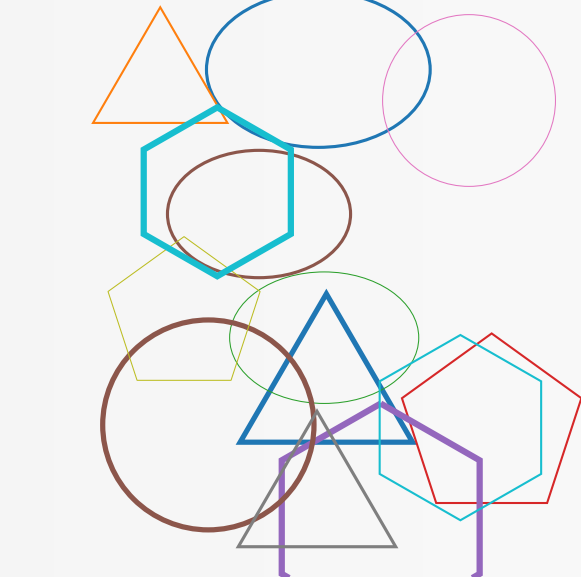[{"shape": "oval", "thickness": 1.5, "radius": 0.96, "center": [0.548, 0.879]}, {"shape": "triangle", "thickness": 2.5, "radius": 0.86, "center": [0.561, 0.319]}, {"shape": "triangle", "thickness": 1, "radius": 0.67, "center": [0.276, 0.853]}, {"shape": "oval", "thickness": 0.5, "radius": 0.81, "center": [0.558, 0.414]}, {"shape": "pentagon", "thickness": 1, "radius": 0.81, "center": [0.846, 0.259]}, {"shape": "hexagon", "thickness": 3, "radius": 0.98, "center": [0.655, 0.104]}, {"shape": "circle", "thickness": 2.5, "radius": 0.91, "center": [0.358, 0.263]}, {"shape": "oval", "thickness": 1.5, "radius": 0.79, "center": [0.446, 0.629]}, {"shape": "circle", "thickness": 0.5, "radius": 0.74, "center": [0.807, 0.825]}, {"shape": "triangle", "thickness": 1.5, "radius": 0.78, "center": [0.545, 0.131]}, {"shape": "pentagon", "thickness": 0.5, "radius": 0.69, "center": [0.317, 0.452]}, {"shape": "hexagon", "thickness": 3, "radius": 0.73, "center": [0.374, 0.667]}, {"shape": "hexagon", "thickness": 1, "radius": 0.8, "center": [0.792, 0.259]}]